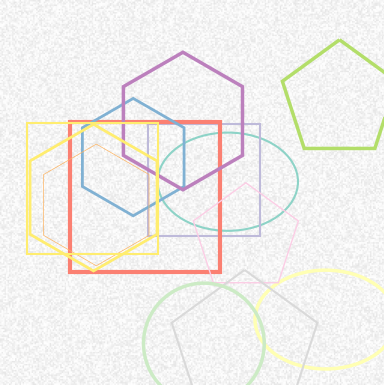[{"shape": "oval", "thickness": 1.5, "radius": 0.91, "center": [0.592, 0.528]}, {"shape": "oval", "thickness": 2.5, "radius": 0.92, "center": [0.846, 0.17]}, {"shape": "square", "thickness": 1.5, "radius": 0.73, "center": [0.53, 0.532]}, {"shape": "square", "thickness": 3, "radius": 0.97, "center": [0.377, 0.488]}, {"shape": "hexagon", "thickness": 2, "radius": 0.76, "center": [0.346, 0.592]}, {"shape": "hexagon", "thickness": 0.5, "radius": 0.79, "center": [0.25, 0.468]}, {"shape": "pentagon", "thickness": 2.5, "radius": 0.78, "center": [0.882, 0.741]}, {"shape": "pentagon", "thickness": 1, "radius": 0.72, "center": [0.639, 0.382]}, {"shape": "pentagon", "thickness": 1.5, "radius": 0.99, "center": [0.635, 0.1]}, {"shape": "hexagon", "thickness": 2.5, "radius": 0.89, "center": [0.475, 0.686]}, {"shape": "circle", "thickness": 2.5, "radius": 0.78, "center": [0.53, 0.108]}, {"shape": "hexagon", "thickness": 2, "radius": 0.95, "center": [0.243, 0.487]}, {"shape": "square", "thickness": 1.5, "radius": 0.85, "center": [0.24, 0.51]}]